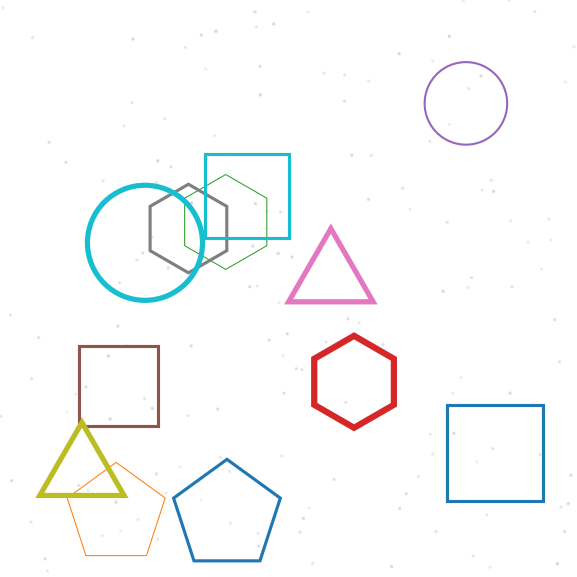[{"shape": "square", "thickness": 1.5, "radius": 0.42, "center": [0.857, 0.215]}, {"shape": "pentagon", "thickness": 1.5, "radius": 0.49, "center": [0.393, 0.107]}, {"shape": "pentagon", "thickness": 0.5, "radius": 0.45, "center": [0.201, 0.109]}, {"shape": "hexagon", "thickness": 0.5, "radius": 0.41, "center": [0.391, 0.615]}, {"shape": "hexagon", "thickness": 3, "radius": 0.4, "center": [0.613, 0.338]}, {"shape": "circle", "thickness": 1, "radius": 0.36, "center": [0.807, 0.82]}, {"shape": "square", "thickness": 1.5, "radius": 0.34, "center": [0.206, 0.331]}, {"shape": "triangle", "thickness": 2.5, "radius": 0.42, "center": [0.573, 0.519]}, {"shape": "hexagon", "thickness": 1.5, "radius": 0.38, "center": [0.326, 0.603]}, {"shape": "triangle", "thickness": 2.5, "radius": 0.42, "center": [0.142, 0.183]}, {"shape": "circle", "thickness": 2.5, "radius": 0.5, "center": [0.251, 0.579]}, {"shape": "square", "thickness": 1.5, "radius": 0.37, "center": [0.427, 0.659]}]